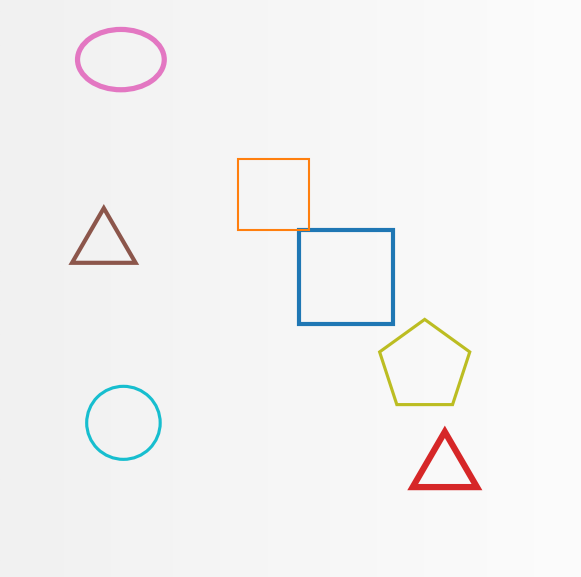[{"shape": "square", "thickness": 2, "radius": 0.4, "center": [0.595, 0.519]}, {"shape": "square", "thickness": 1, "radius": 0.31, "center": [0.471, 0.662]}, {"shape": "triangle", "thickness": 3, "radius": 0.32, "center": [0.765, 0.188]}, {"shape": "triangle", "thickness": 2, "radius": 0.32, "center": [0.179, 0.576]}, {"shape": "oval", "thickness": 2.5, "radius": 0.37, "center": [0.208, 0.896]}, {"shape": "pentagon", "thickness": 1.5, "radius": 0.41, "center": [0.731, 0.365]}, {"shape": "circle", "thickness": 1.5, "radius": 0.32, "center": [0.212, 0.267]}]